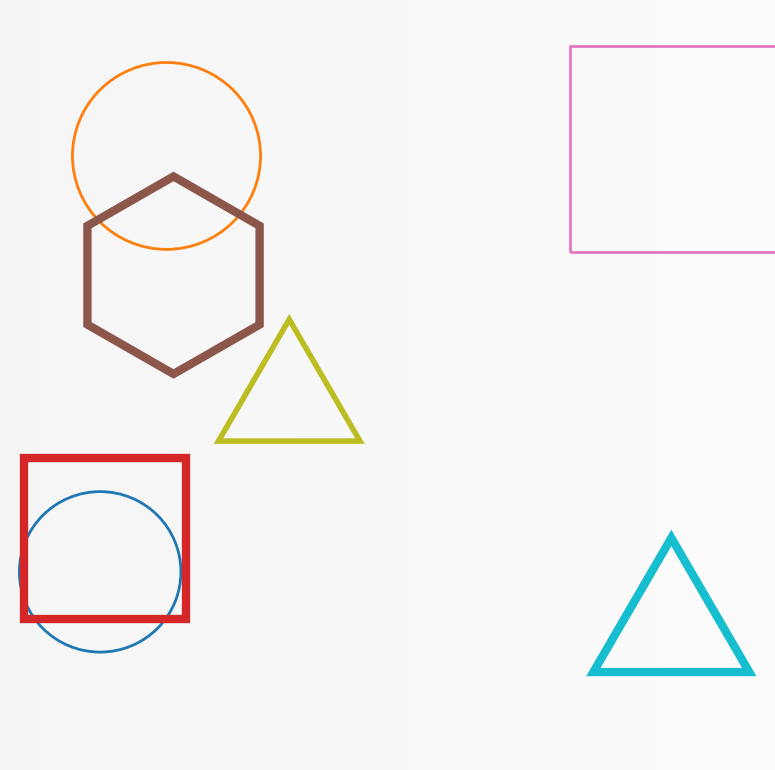[{"shape": "circle", "thickness": 1, "radius": 0.52, "center": [0.129, 0.257]}, {"shape": "circle", "thickness": 1, "radius": 0.61, "center": [0.215, 0.797]}, {"shape": "square", "thickness": 3, "radius": 0.52, "center": [0.135, 0.3]}, {"shape": "hexagon", "thickness": 3, "radius": 0.64, "center": [0.224, 0.643]}, {"shape": "square", "thickness": 1, "radius": 0.67, "center": [0.87, 0.806]}, {"shape": "triangle", "thickness": 2, "radius": 0.53, "center": [0.373, 0.48]}, {"shape": "triangle", "thickness": 3, "radius": 0.58, "center": [0.866, 0.185]}]